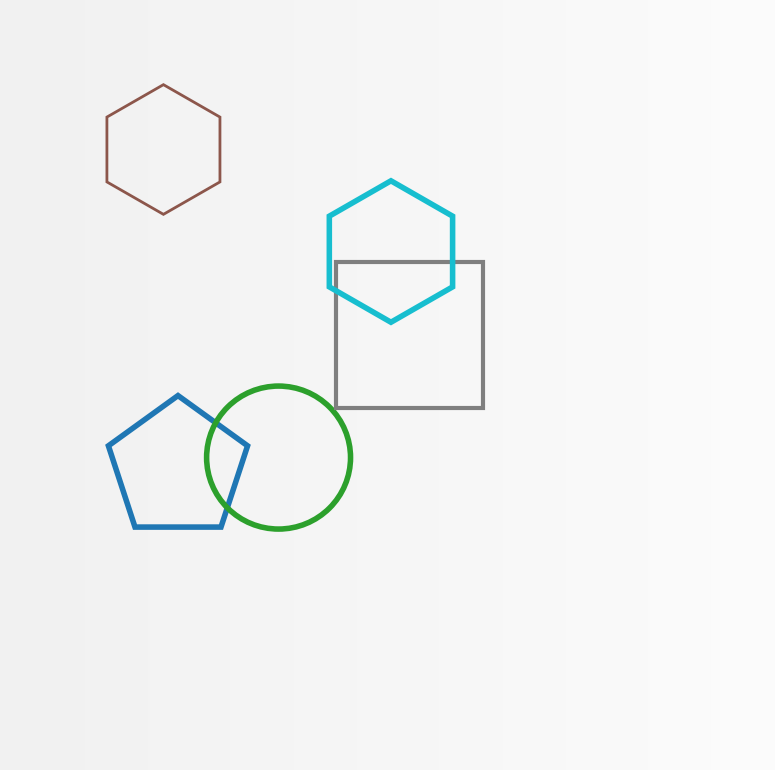[{"shape": "pentagon", "thickness": 2, "radius": 0.47, "center": [0.23, 0.392]}, {"shape": "circle", "thickness": 2, "radius": 0.46, "center": [0.359, 0.406]}, {"shape": "hexagon", "thickness": 1, "radius": 0.42, "center": [0.211, 0.806]}, {"shape": "square", "thickness": 1.5, "radius": 0.47, "center": [0.529, 0.565]}, {"shape": "hexagon", "thickness": 2, "radius": 0.46, "center": [0.504, 0.673]}]